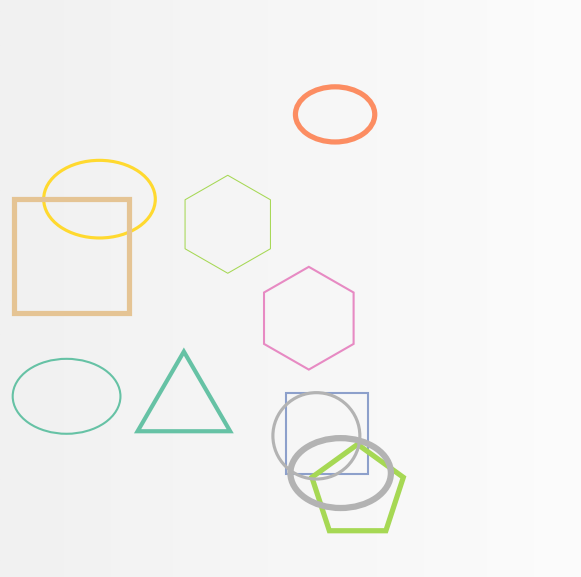[{"shape": "triangle", "thickness": 2, "radius": 0.46, "center": [0.316, 0.298]}, {"shape": "oval", "thickness": 1, "radius": 0.46, "center": [0.115, 0.313]}, {"shape": "oval", "thickness": 2.5, "radius": 0.34, "center": [0.577, 0.801]}, {"shape": "square", "thickness": 1, "radius": 0.35, "center": [0.563, 0.248]}, {"shape": "hexagon", "thickness": 1, "radius": 0.44, "center": [0.531, 0.448]}, {"shape": "pentagon", "thickness": 2.5, "radius": 0.41, "center": [0.615, 0.147]}, {"shape": "hexagon", "thickness": 0.5, "radius": 0.42, "center": [0.392, 0.611]}, {"shape": "oval", "thickness": 1.5, "radius": 0.48, "center": [0.171, 0.654]}, {"shape": "square", "thickness": 2.5, "radius": 0.49, "center": [0.123, 0.556]}, {"shape": "circle", "thickness": 1.5, "radius": 0.37, "center": [0.544, 0.244]}, {"shape": "oval", "thickness": 3, "radius": 0.43, "center": [0.586, 0.18]}]